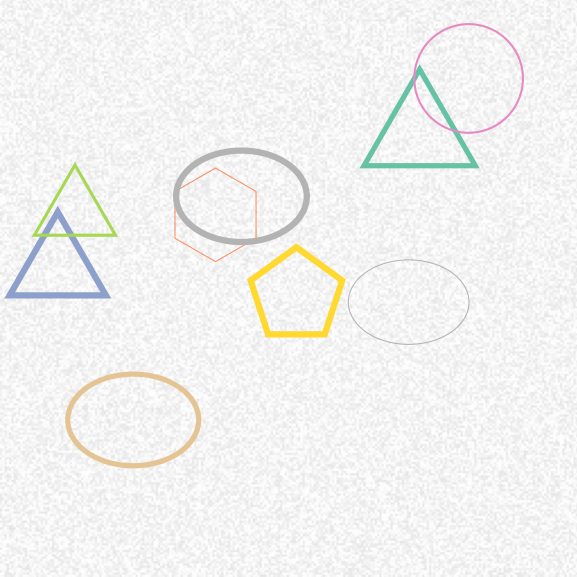[{"shape": "triangle", "thickness": 2.5, "radius": 0.56, "center": [0.727, 0.768]}, {"shape": "hexagon", "thickness": 0.5, "radius": 0.41, "center": [0.373, 0.627]}, {"shape": "triangle", "thickness": 3, "radius": 0.48, "center": [0.1, 0.536]}, {"shape": "circle", "thickness": 1, "radius": 0.47, "center": [0.811, 0.863]}, {"shape": "triangle", "thickness": 1.5, "radius": 0.41, "center": [0.13, 0.632]}, {"shape": "pentagon", "thickness": 3, "radius": 0.42, "center": [0.513, 0.488]}, {"shape": "oval", "thickness": 2.5, "radius": 0.57, "center": [0.231, 0.272]}, {"shape": "oval", "thickness": 3, "radius": 0.57, "center": [0.418, 0.659]}, {"shape": "oval", "thickness": 0.5, "radius": 0.52, "center": [0.708, 0.476]}]